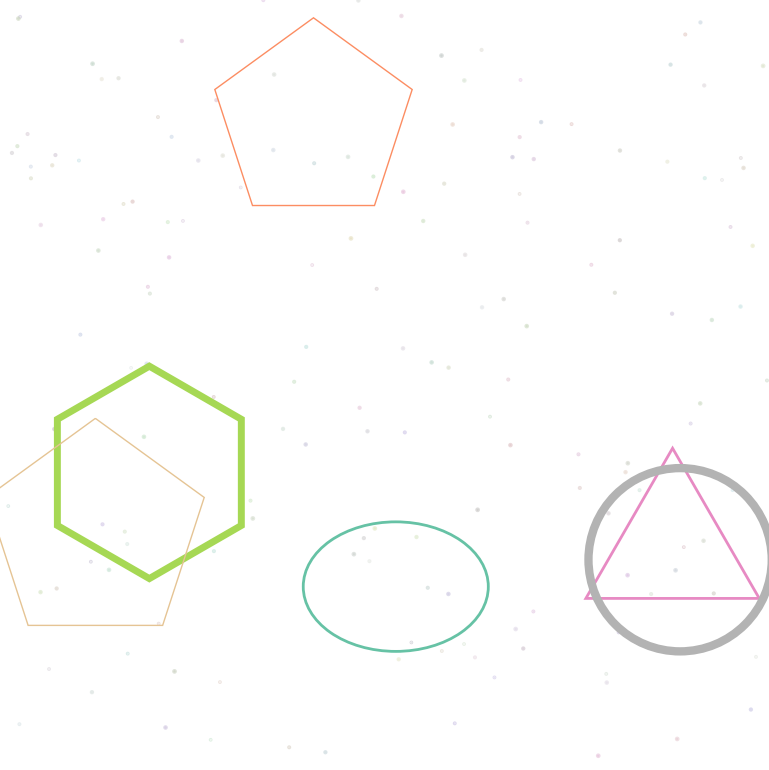[{"shape": "oval", "thickness": 1, "radius": 0.6, "center": [0.514, 0.238]}, {"shape": "pentagon", "thickness": 0.5, "radius": 0.67, "center": [0.407, 0.842]}, {"shape": "triangle", "thickness": 1, "radius": 0.65, "center": [0.873, 0.288]}, {"shape": "hexagon", "thickness": 2.5, "radius": 0.69, "center": [0.194, 0.387]}, {"shape": "pentagon", "thickness": 0.5, "radius": 0.74, "center": [0.124, 0.308]}, {"shape": "circle", "thickness": 3, "radius": 0.6, "center": [0.883, 0.273]}]